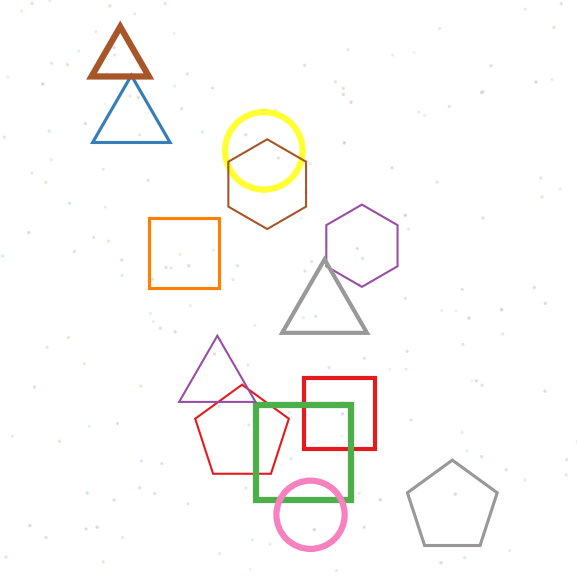[{"shape": "pentagon", "thickness": 1, "radius": 0.43, "center": [0.419, 0.248]}, {"shape": "square", "thickness": 2, "radius": 0.31, "center": [0.587, 0.283]}, {"shape": "triangle", "thickness": 1.5, "radius": 0.39, "center": [0.227, 0.791]}, {"shape": "square", "thickness": 3, "radius": 0.41, "center": [0.525, 0.215]}, {"shape": "hexagon", "thickness": 1, "radius": 0.36, "center": [0.627, 0.574]}, {"shape": "triangle", "thickness": 1, "radius": 0.38, "center": [0.376, 0.341]}, {"shape": "square", "thickness": 1.5, "radius": 0.3, "center": [0.318, 0.561]}, {"shape": "circle", "thickness": 3, "radius": 0.34, "center": [0.457, 0.738]}, {"shape": "hexagon", "thickness": 1, "radius": 0.39, "center": [0.463, 0.68]}, {"shape": "triangle", "thickness": 3, "radius": 0.29, "center": [0.208, 0.895]}, {"shape": "circle", "thickness": 3, "radius": 0.3, "center": [0.538, 0.108]}, {"shape": "triangle", "thickness": 2, "radius": 0.42, "center": [0.562, 0.465]}, {"shape": "pentagon", "thickness": 1.5, "radius": 0.41, "center": [0.783, 0.121]}]